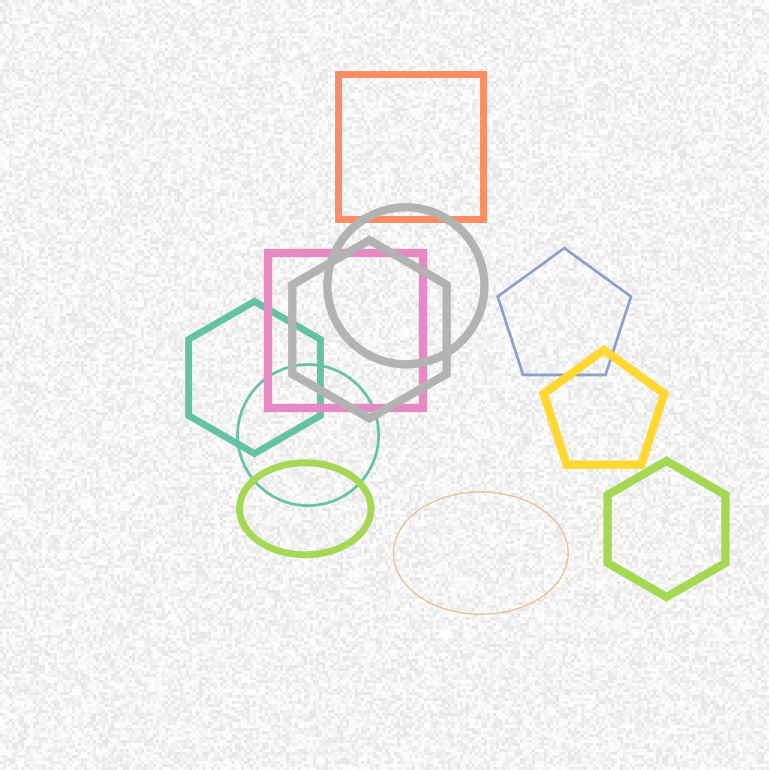[{"shape": "circle", "thickness": 1, "radius": 0.46, "center": [0.4, 0.435]}, {"shape": "hexagon", "thickness": 2.5, "radius": 0.49, "center": [0.331, 0.51]}, {"shape": "square", "thickness": 2.5, "radius": 0.47, "center": [0.533, 0.81]}, {"shape": "pentagon", "thickness": 1, "radius": 0.46, "center": [0.733, 0.587]}, {"shape": "square", "thickness": 3, "radius": 0.5, "center": [0.448, 0.571]}, {"shape": "oval", "thickness": 2.5, "radius": 0.43, "center": [0.396, 0.339]}, {"shape": "hexagon", "thickness": 3, "radius": 0.44, "center": [0.866, 0.313]}, {"shape": "pentagon", "thickness": 3, "radius": 0.41, "center": [0.784, 0.463]}, {"shape": "oval", "thickness": 0.5, "radius": 0.57, "center": [0.624, 0.282]}, {"shape": "circle", "thickness": 3, "radius": 0.51, "center": [0.527, 0.629]}, {"shape": "hexagon", "thickness": 3, "radius": 0.58, "center": [0.48, 0.572]}]